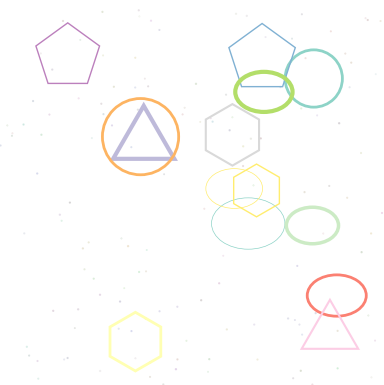[{"shape": "oval", "thickness": 0.5, "radius": 0.48, "center": [0.645, 0.419]}, {"shape": "circle", "thickness": 2, "radius": 0.37, "center": [0.815, 0.796]}, {"shape": "hexagon", "thickness": 2, "radius": 0.38, "center": [0.352, 0.113]}, {"shape": "triangle", "thickness": 3, "radius": 0.46, "center": [0.373, 0.633]}, {"shape": "oval", "thickness": 2, "radius": 0.38, "center": [0.875, 0.232]}, {"shape": "pentagon", "thickness": 1, "radius": 0.45, "center": [0.681, 0.848]}, {"shape": "circle", "thickness": 2, "radius": 0.5, "center": [0.365, 0.645]}, {"shape": "oval", "thickness": 3, "radius": 0.37, "center": [0.685, 0.761]}, {"shape": "triangle", "thickness": 1.5, "radius": 0.42, "center": [0.857, 0.136]}, {"shape": "hexagon", "thickness": 1.5, "radius": 0.4, "center": [0.604, 0.65]}, {"shape": "pentagon", "thickness": 1, "radius": 0.43, "center": [0.176, 0.854]}, {"shape": "oval", "thickness": 2.5, "radius": 0.34, "center": [0.812, 0.414]}, {"shape": "hexagon", "thickness": 1, "radius": 0.34, "center": [0.666, 0.505]}, {"shape": "oval", "thickness": 0.5, "radius": 0.37, "center": [0.608, 0.51]}]